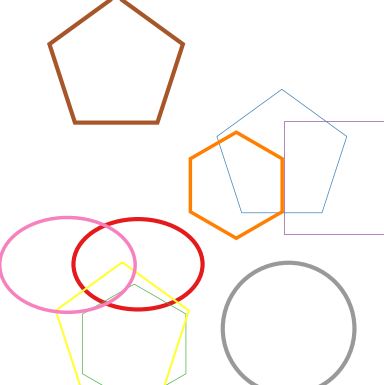[{"shape": "oval", "thickness": 3, "radius": 0.84, "center": [0.359, 0.314]}, {"shape": "pentagon", "thickness": 0.5, "radius": 0.89, "center": [0.732, 0.591]}, {"shape": "hexagon", "thickness": 0.5, "radius": 0.78, "center": [0.349, 0.107]}, {"shape": "square", "thickness": 0.5, "radius": 0.73, "center": [0.883, 0.54]}, {"shape": "hexagon", "thickness": 2.5, "radius": 0.69, "center": [0.614, 0.519]}, {"shape": "pentagon", "thickness": 1.5, "radius": 0.91, "center": [0.318, 0.137]}, {"shape": "pentagon", "thickness": 3, "radius": 0.91, "center": [0.302, 0.829]}, {"shape": "oval", "thickness": 2.5, "radius": 0.88, "center": [0.175, 0.312]}, {"shape": "circle", "thickness": 3, "radius": 0.86, "center": [0.75, 0.147]}]